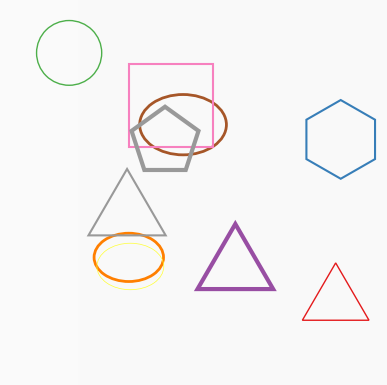[{"shape": "triangle", "thickness": 1, "radius": 0.5, "center": [0.866, 0.218]}, {"shape": "hexagon", "thickness": 1.5, "radius": 0.51, "center": [0.879, 0.638]}, {"shape": "circle", "thickness": 1, "radius": 0.42, "center": [0.178, 0.863]}, {"shape": "triangle", "thickness": 3, "radius": 0.56, "center": [0.607, 0.306]}, {"shape": "oval", "thickness": 2, "radius": 0.45, "center": [0.332, 0.331]}, {"shape": "oval", "thickness": 0.5, "radius": 0.43, "center": [0.336, 0.308]}, {"shape": "oval", "thickness": 2, "radius": 0.56, "center": [0.472, 0.676]}, {"shape": "square", "thickness": 1.5, "radius": 0.54, "center": [0.441, 0.727]}, {"shape": "triangle", "thickness": 1.5, "radius": 0.57, "center": [0.328, 0.446]}, {"shape": "pentagon", "thickness": 3, "radius": 0.45, "center": [0.426, 0.632]}]